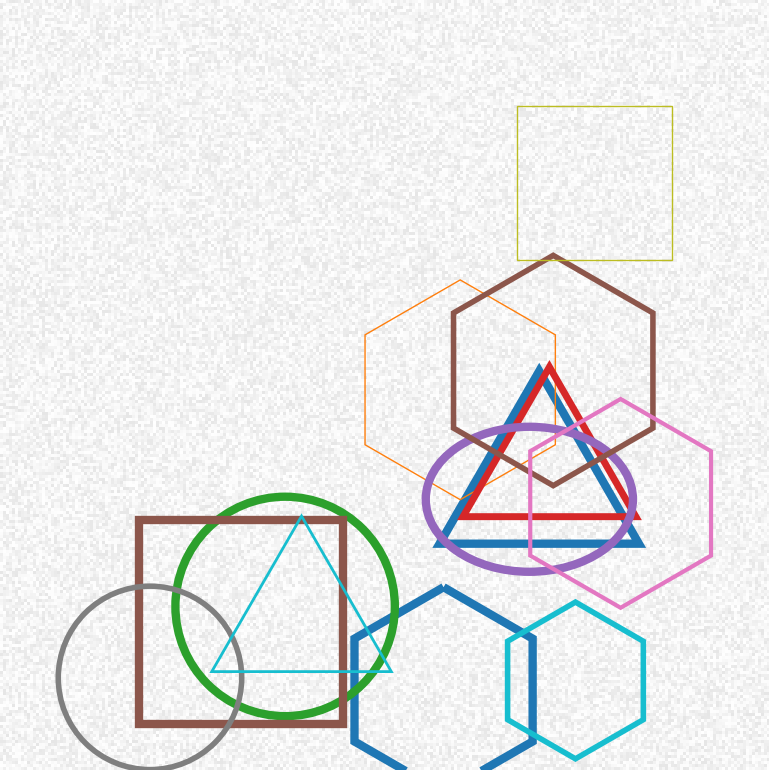[{"shape": "triangle", "thickness": 3, "radius": 0.75, "center": [0.7, 0.369]}, {"shape": "hexagon", "thickness": 3, "radius": 0.67, "center": [0.576, 0.104]}, {"shape": "hexagon", "thickness": 0.5, "radius": 0.71, "center": [0.598, 0.494]}, {"shape": "circle", "thickness": 3, "radius": 0.71, "center": [0.37, 0.212]}, {"shape": "triangle", "thickness": 2.5, "radius": 0.65, "center": [0.714, 0.394]}, {"shape": "oval", "thickness": 3, "radius": 0.67, "center": [0.687, 0.352]}, {"shape": "square", "thickness": 3, "radius": 0.66, "center": [0.313, 0.192]}, {"shape": "hexagon", "thickness": 2, "radius": 0.75, "center": [0.718, 0.519]}, {"shape": "hexagon", "thickness": 1.5, "radius": 0.68, "center": [0.806, 0.346]}, {"shape": "circle", "thickness": 2, "radius": 0.6, "center": [0.195, 0.12]}, {"shape": "square", "thickness": 0.5, "radius": 0.5, "center": [0.772, 0.762]}, {"shape": "triangle", "thickness": 1, "radius": 0.67, "center": [0.392, 0.195]}, {"shape": "hexagon", "thickness": 2, "radius": 0.51, "center": [0.747, 0.116]}]